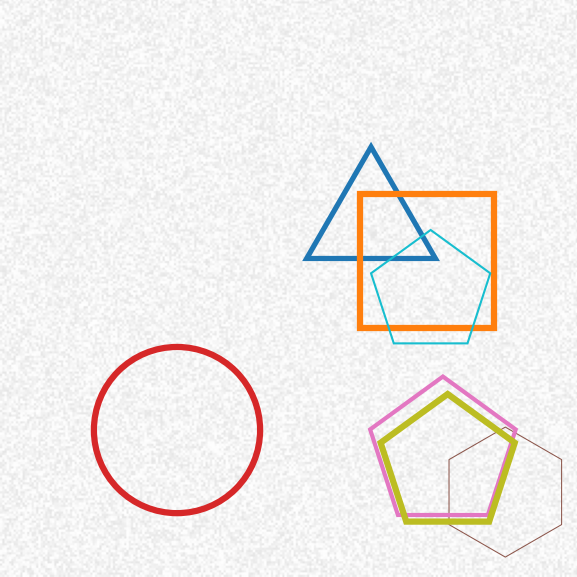[{"shape": "triangle", "thickness": 2.5, "radius": 0.64, "center": [0.643, 0.616]}, {"shape": "square", "thickness": 3, "radius": 0.58, "center": [0.739, 0.547]}, {"shape": "circle", "thickness": 3, "radius": 0.72, "center": [0.307, 0.254]}, {"shape": "hexagon", "thickness": 0.5, "radius": 0.56, "center": [0.875, 0.147]}, {"shape": "pentagon", "thickness": 2, "radius": 0.66, "center": [0.767, 0.215]}, {"shape": "pentagon", "thickness": 3, "radius": 0.61, "center": [0.775, 0.195]}, {"shape": "pentagon", "thickness": 1, "radius": 0.54, "center": [0.746, 0.492]}]